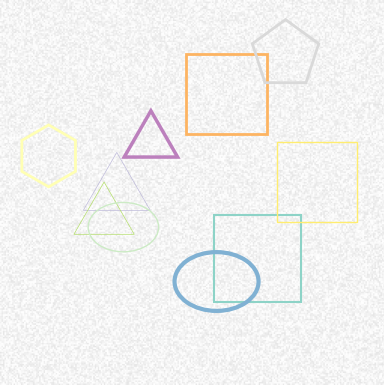[{"shape": "square", "thickness": 1.5, "radius": 0.56, "center": [0.67, 0.329]}, {"shape": "hexagon", "thickness": 2, "radius": 0.4, "center": [0.126, 0.595]}, {"shape": "triangle", "thickness": 0.5, "radius": 0.5, "center": [0.303, 0.504]}, {"shape": "oval", "thickness": 3, "radius": 0.55, "center": [0.562, 0.269]}, {"shape": "square", "thickness": 2, "radius": 0.52, "center": [0.588, 0.755]}, {"shape": "triangle", "thickness": 0.5, "radius": 0.45, "center": [0.27, 0.437]}, {"shape": "pentagon", "thickness": 2, "radius": 0.45, "center": [0.742, 0.858]}, {"shape": "triangle", "thickness": 2.5, "radius": 0.4, "center": [0.392, 0.632]}, {"shape": "oval", "thickness": 1, "radius": 0.46, "center": [0.32, 0.41]}, {"shape": "square", "thickness": 1, "radius": 0.52, "center": [0.824, 0.527]}]